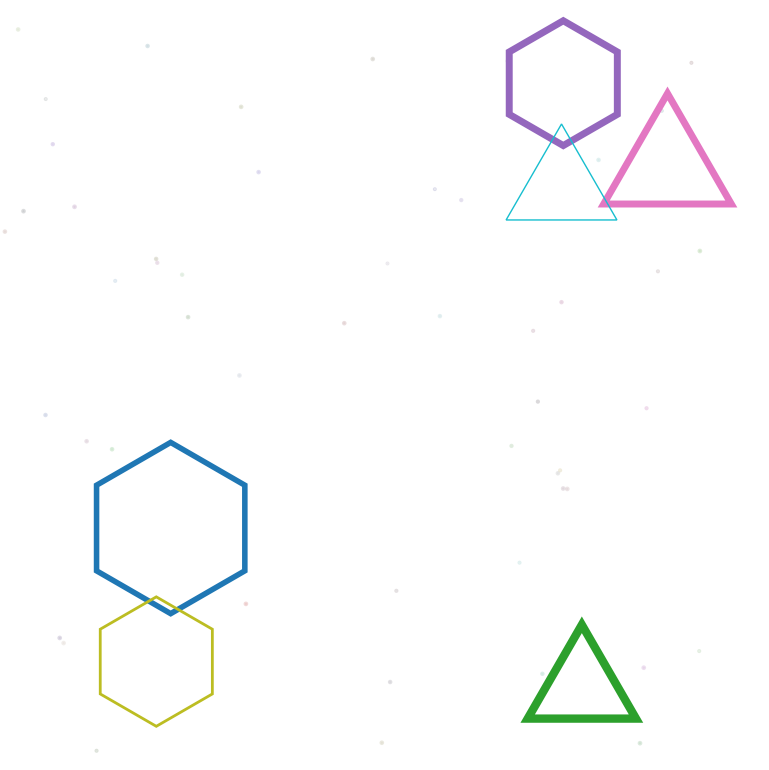[{"shape": "hexagon", "thickness": 2, "radius": 0.56, "center": [0.222, 0.314]}, {"shape": "triangle", "thickness": 3, "radius": 0.41, "center": [0.756, 0.107]}, {"shape": "hexagon", "thickness": 2.5, "radius": 0.41, "center": [0.732, 0.892]}, {"shape": "triangle", "thickness": 2.5, "radius": 0.48, "center": [0.867, 0.783]}, {"shape": "hexagon", "thickness": 1, "radius": 0.42, "center": [0.203, 0.141]}, {"shape": "triangle", "thickness": 0.5, "radius": 0.42, "center": [0.729, 0.756]}]